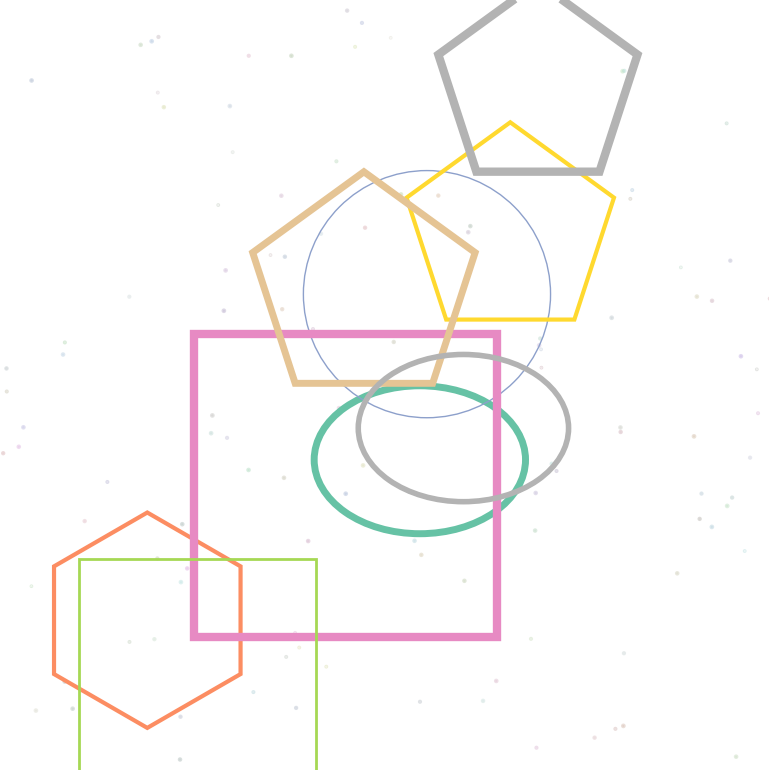[{"shape": "oval", "thickness": 2.5, "radius": 0.69, "center": [0.545, 0.403]}, {"shape": "hexagon", "thickness": 1.5, "radius": 0.7, "center": [0.191, 0.195]}, {"shape": "circle", "thickness": 0.5, "radius": 0.8, "center": [0.555, 0.618]}, {"shape": "square", "thickness": 3, "radius": 0.98, "center": [0.449, 0.369]}, {"shape": "square", "thickness": 1, "radius": 0.77, "center": [0.256, 0.121]}, {"shape": "pentagon", "thickness": 1.5, "radius": 0.71, "center": [0.663, 0.7]}, {"shape": "pentagon", "thickness": 2.5, "radius": 0.76, "center": [0.473, 0.625]}, {"shape": "oval", "thickness": 2, "radius": 0.68, "center": [0.602, 0.444]}, {"shape": "pentagon", "thickness": 3, "radius": 0.68, "center": [0.699, 0.887]}]